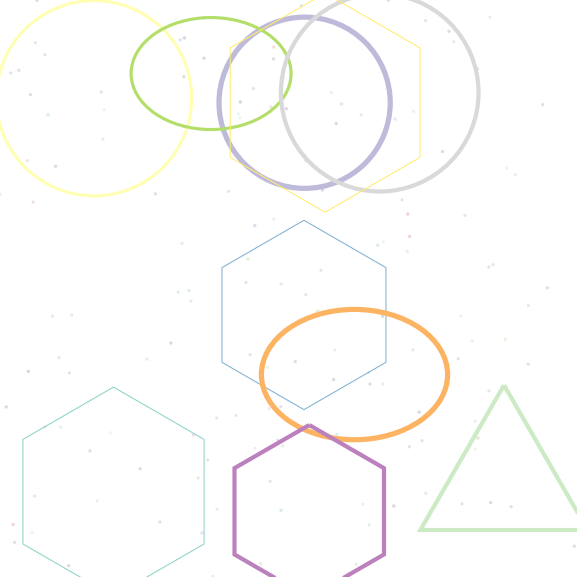[{"shape": "hexagon", "thickness": 0.5, "radius": 0.91, "center": [0.197, 0.148]}, {"shape": "circle", "thickness": 1.5, "radius": 0.85, "center": [0.163, 0.829]}, {"shape": "circle", "thickness": 2.5, "radius": 0.74, "center": [0.527, 0.821]}, {"shape": "hexagon", "thickness": 0.5, "radius": 0.82, "center": [0.526, 0.454]}, {"shape": "oval", "thickness": 2.5, "radius": 0.81, "center": [0.614, 0.351]}, {"shape": "oval", "thickness": 1.5, "radius": 0.69, "center": [0.366, 0.872]}, {"shape": "circle", "thickness": 2, "radius": 0.86, "center": [0.658, 0.839]}, {"shape": "hexagon", "thickness": 2, "radius": 0.75, "center": [0.535, 0.114]}, {"shape": "triangle", "thickness": 2, "radius": 0.84, "center": [0.873, 0.165]}, {"shape": "hexagon", "thickness": 0.5, "radius": 0.95, "center": [0.563, 0.821]}]